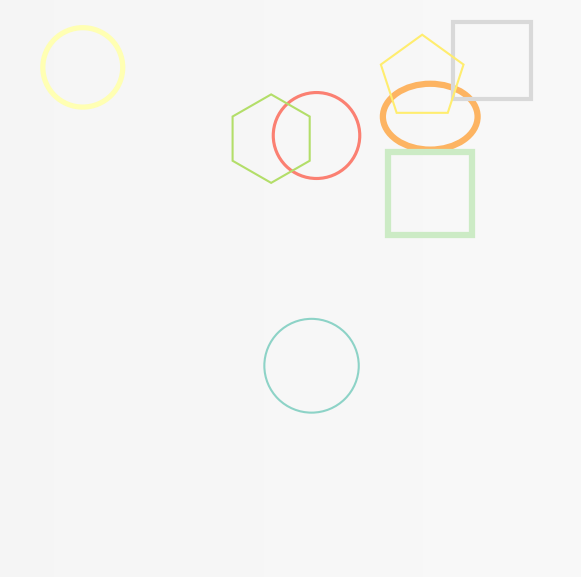[{"shape": "circle", "thickness": 1, "radius": 0.41, "center": [0.536, 0.366]}, {"shape": "circle", "thickness": 2.5, "radius": 0.34, "center": [0.142, 0.882]}, {"shape": "circle", "thickness": 1.5, "radius": 0.37, "center": [0.545, 0.764]}, {"shape": "oval", "thickness": 3, "radius": 0.41, "center": [0.74, 0.797]}, {"shape": "hexagon", "thickness": 1, "radius": 0.38, "center": [0.466, 0.759]}, {"shape": "square", "thickness": 2, "radius": 0.34, "center": [0.847, 0.895]}, {"shape": "square", "thickness": 3, "radius": 0.36, "center": [0.74, 0.664]}, {"shape": "pentagon", "thickness": 1, "radius": 0.37, "center": [0.726, 0.864]}]